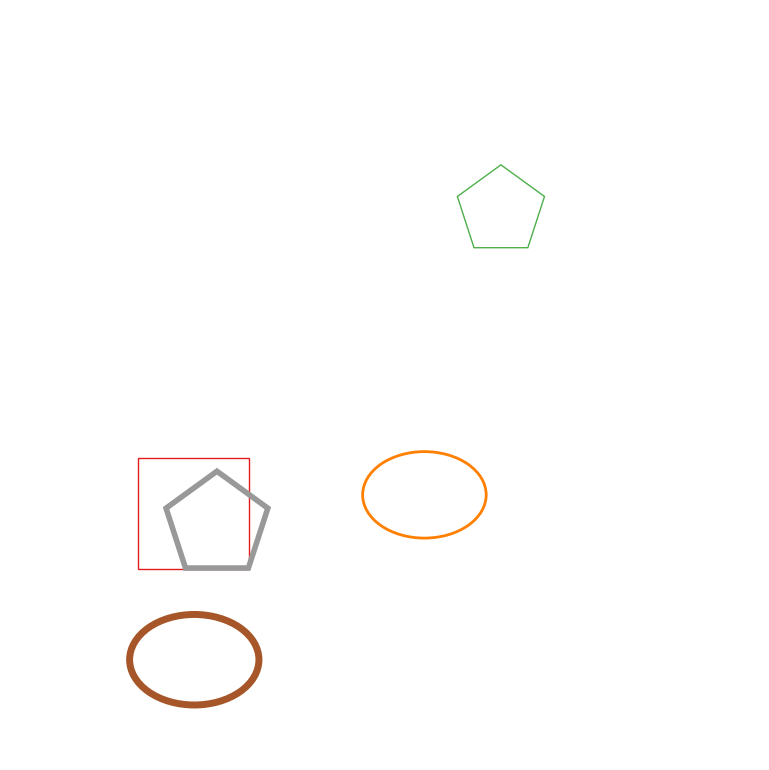[{"shape": "square", "thickness": 0.5, "radius": 0.36, "center": [0.252, 0.333]}, {"shape": "pentagon", "thickness": 0.5, "radius": 0.3, "center": [0.651, 0.726]}, {"shape": "oval", "thickness": 1, "radius": 0.4, "center": [0.551, 0.357]}, {"shape": "oval", "thickness": 2.5, "radius": 0.42, "center": [0.252, 0.143]}, {"shape": "pentagon", "thickness": 2, "radius": 0.35, "center": [0.282, 0.319]}]